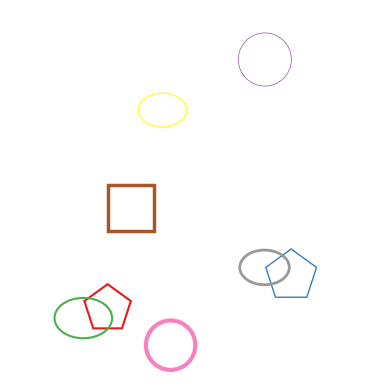[{"shape": "pentagon", "thickness": 1.5, "radius": 0.32, "center": [0.28, 0.198]}, {"shape": "pentagon", "thickness": 1, "radius": 0.35, "center": [0.756, 0.284]}, {"shape": "oval", "thickness": 1.5, "radius": 0.37, "center": [0.216, 0.174]}, {"shape": "circle", "thickness": 0.5, "radius": 0.35, "center": [0.688, 0.845]}, {"shape": "oval", "thickness": 1, "radius": 0.31, "center": [0.422, 0.714]}, {"shape": "square", "thickness": 2.5, "radius": 0.3, "center": [0.34, 0.46]}, {"shape": "circle", "thickness": 3, "radius": 0.32, "center": [0.443, 0.103]}, {"shape": "oval", "thickness": 2, "radius": 0.32, "center": [0.687, 0.305]}]